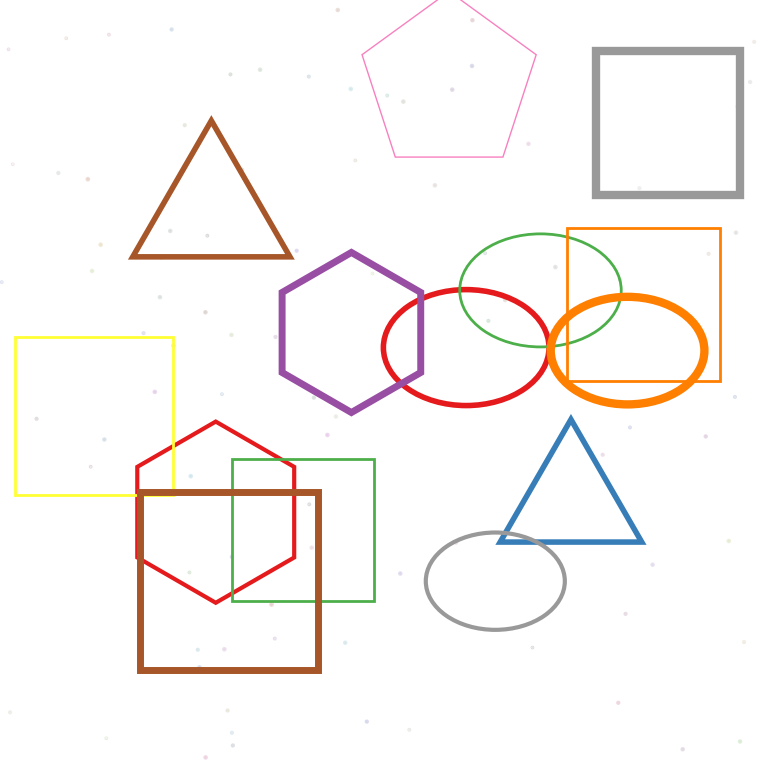[{"shape": "oval", "thickness": 2, "radius": 0.54, "center": [0.605, 0.549]}, {"shape": "hexagon", "thickness": 1.5, "radius": 0.59, "center": [0.28, 0.335]}, {"shape": "triangle", "thickness": 2, "radius": 0.53, "center": [0.742, 0.349]}, {"shape": "oval", "thickness": 1, "radius": 0.52, "center": [0.702, 0.623]}, {"shape": "square", "thickness": 1, "radius": 0.46, "center": [0.393, 0.312]}, {"shape": "hexagon", "thickness": 2.5, "radius": 0.52, "center": [0.456, 0.568]}, {"shape": "oval", "thickness": 3, "radius": 0.5, "center": [0.815, 0.545]}, {"shape": "square", "thickness": 1, "radius": 0.5, "center": [0.835, 0.604]}, {"shape": "square", "thickness": 1, "radius": 0.51, "center": [0.122, 0.459]}, {"shape": "square", "thickness": 2.5, "radius": 0.58, "center": [0.297, 0.246]}, {"shape": "triangle", "thickness": 2, "radius": 0.59, "center": [0.274, 0.725]}, {"shape": "pentagon", "thickness": 0.5, "radius": 0.59, "center": [0.583, 0.892]}, {"shape": "square", "thickness": 3, "radius": 0.47, "center": [0.867, 0.841]}, {"shape": "oval", "thickness": 1.5, "radius": 0.45, "center": [0.643, 0.245]}]